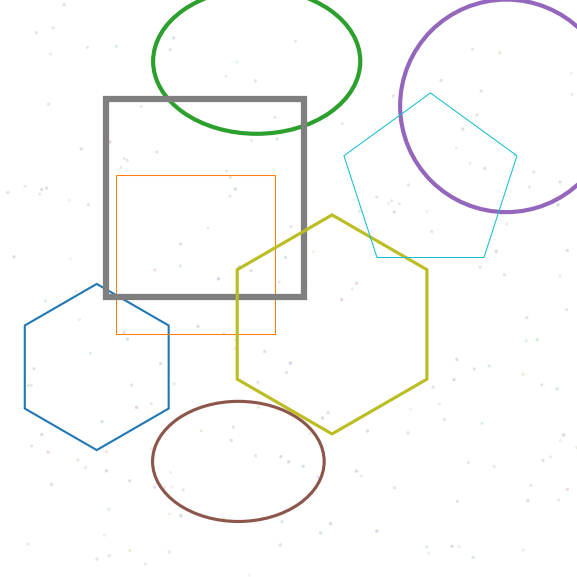[{"shape": "hexagon", "thickness": 1, "radius": 0.72, "center": [0.167, 0.364]}, {"shape": "square", "thickness": 0.5, "radius": 0.69, "center": [0.339, 0.558]}, {"shape": "oval", "thickness": 2, "radius": 0.9, "center": [0.444, 0.893]}, {"shape": "circle", "thickness": 2, "radius": 0.92, "center": [0.877, 0.816]}, {"shape": "oval", "thickness": 1.5, "radius": 0.74, "center": [0.413, 0.2]}, {"shape": "square", "thickness": 3, "radius": 0.86, "center": [0.355, 0.656]}, {"shape": "hexagon", "thickness": 1.5, "radius": 0.95, "center": [0.575, 0.437]}, {"shape": "pentagon", "thickness": 0.5, "radius": 0.79, "center": [0.745, 0.681]}]